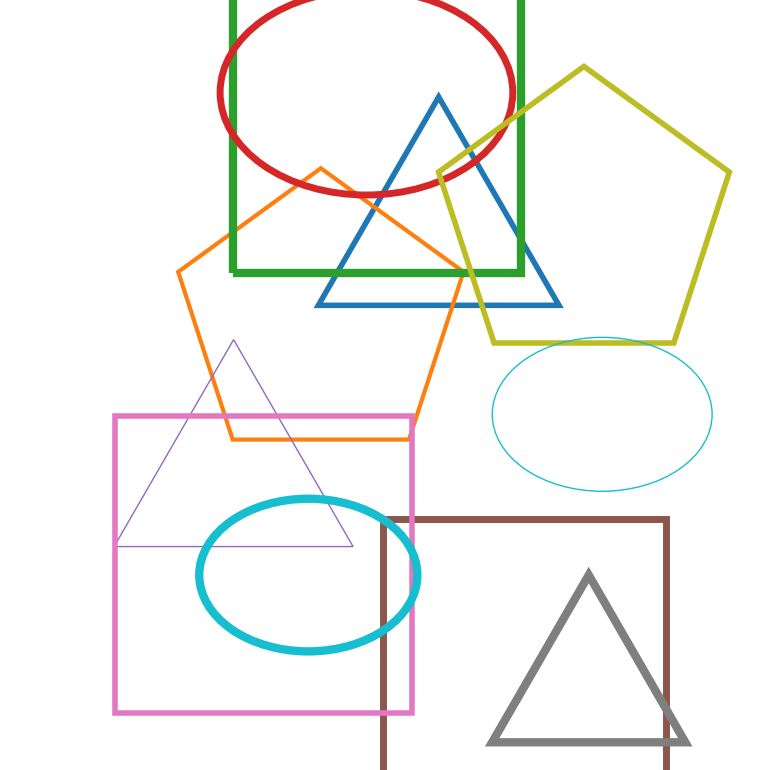[{"shape": "triangle", "thickness": 2, "radius": 0.9, "center": [0.57, 0.694]}, {"shape": "pentagon", "thickness": 1.5, "radius": 0.97, "center": [0.417, 0.587]}, {"shape": "square", "thickness": 3, "radius": 0.94, "center": [0.49, 0.833]}, {"shape": "oval", "thickness": 2.5, "radius": 0.95, "center": [0.476, 0.88]}, {"shape": "triangle", "thickness": 0.5, "radius": 0.9, "center": [0.303, 0.38]}, {"shape": "square", "thickness": 2.5, "radius": 0.92, "center": [0.681, 0.142]}, {"shape": "square", "thickness": 2, "radius": 0.96, "center": [0.342, 0.267]}, {"shape": "triangle", "thickness": 3, "radius": 0.72, "center": [0.765, 0.108]}, {"shape": "pentagon", "thickness": 2, "radius": 0.99, "center": [0.758, 0.715]}, {"shape": "oval", "thickness": 3, "radius": 0.71, "center": [0.4, 0.253]}, {"shape": "oval", "thickness": 0.5, "radius": 0.71, "center": [0.782, 0.462]}]